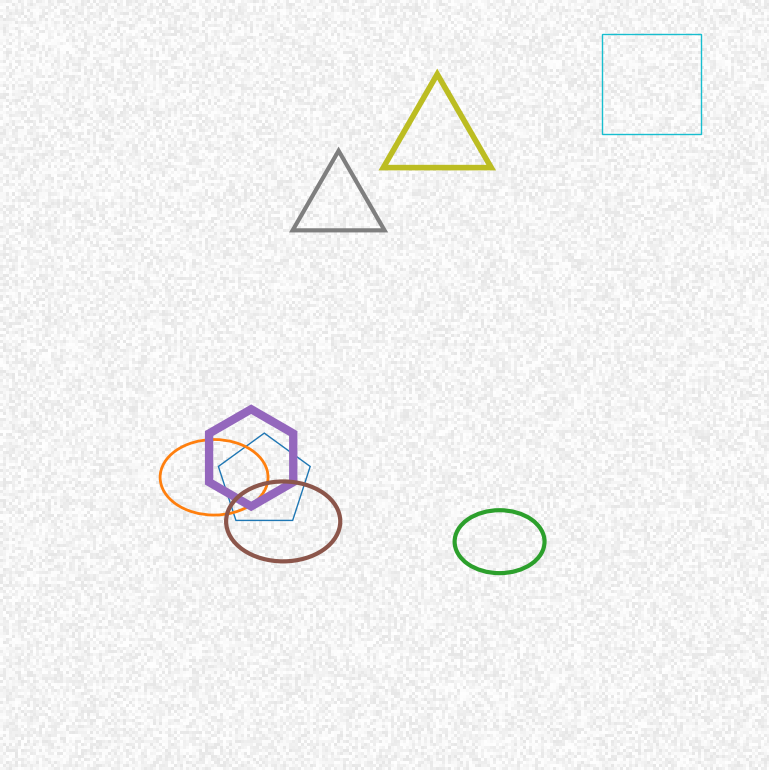[{"shape": "pentagon", "thickness": 0.5, "radius": 0.31, "center": [0.343, 0.375]}, {"shape": "oval", "thickness": 1, "radius": 0.35, "center": [0.278, 0.38]}, {"shape": "oval", "thickness": 1.5, "radius": 0.29, "center": [0.649, 0.297]}, {"shape": "hexagon", "thickness": 3, "radius": 0.32, "center": [0.326, 0.405]}, {"shape": "oval", "thickness": 1.5, "radius": 0.37, "center": [0.368, 0.323]}, {"shape": "triangle", "thickness": 1.5, "radius": 0.34, "center": [0.44, 0.735]}, {"shape": "triangle", "thickness": 2, "radius": 0.4, "center": [0.568, 0.823]}, {"shape": "square", "thickness": 0.5, "radius": 0.32, "center": [0.846, 0.891]}]